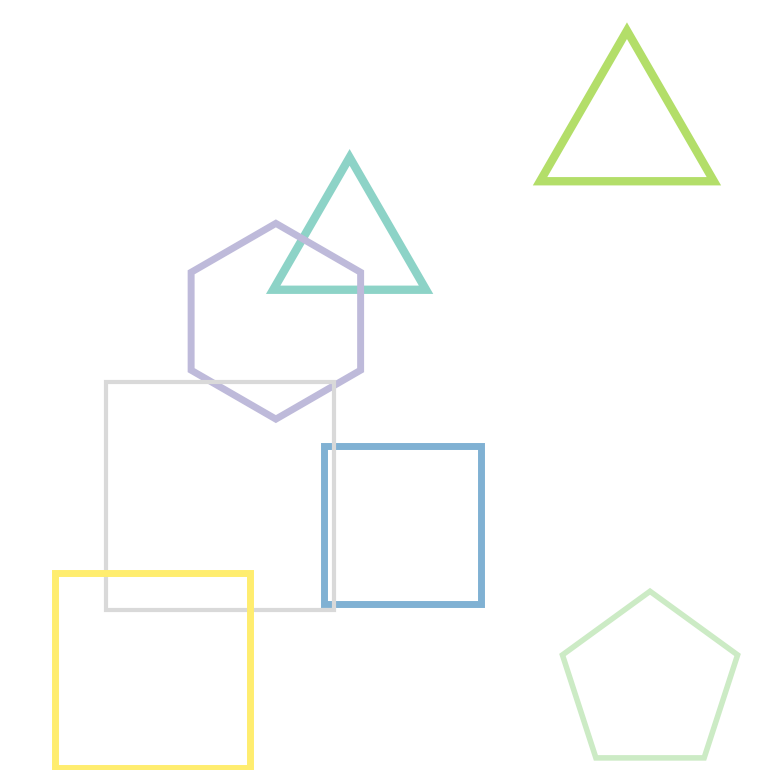[{"shape": "triangle", "thickness": 3, "radius": 0.57, "center": [0.454, 0.681]}, {"shape": "hexagon", "thickness": 2.5, "radius": 0.64, "center": [0.358, 0.583]}, {"shape": "square", "thickness": 2.5, "radius": 0.51, "center": [0.523, 0.318]}, {"shape": "triangle", "thickness": 3, "radius": 0.65, "center": [0.814, 0.83]}, {"shape": "square", "thickness": 1.5, "radius": 0.74, "center": [0.285, 0.356]}, {"shape": "pentagon", "thickness": 2, "radius": 0.6, "center": [0.844, 0.112]}, {"shape": "square", "thickness": 2.5, "radius": 0.63, "center": [0.198, 0.129]}]